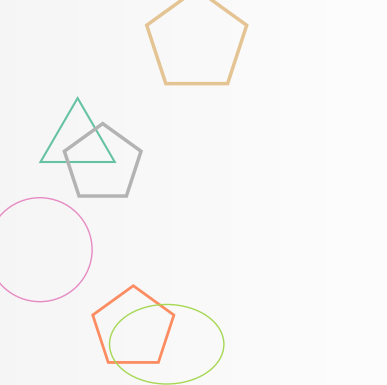[{"shape": "triangle", "thickness": 1.5, "radius": 0.55, "center": [0.2, 0.635]}, {"shape": "pentagon", "thickness": 2, "radius": 0.55, "center": [0.344, 0.148]}, {"shape": "circle", "thickness": 1, "radius": 0.67, "center": [0.103, 0.351]}, {"shape": "oval", "thickness": 1, "radius": 0.74, "center": [0.43, 0.106]}, {"shape": "pentagon", "thickness": 2.5, "radius": 0.68, "center": [0.508, 0.892]}, {"shape": "pentagon", "thickness": 2.5, "radius": 0.52, "center": [0.265, 0.575]}]